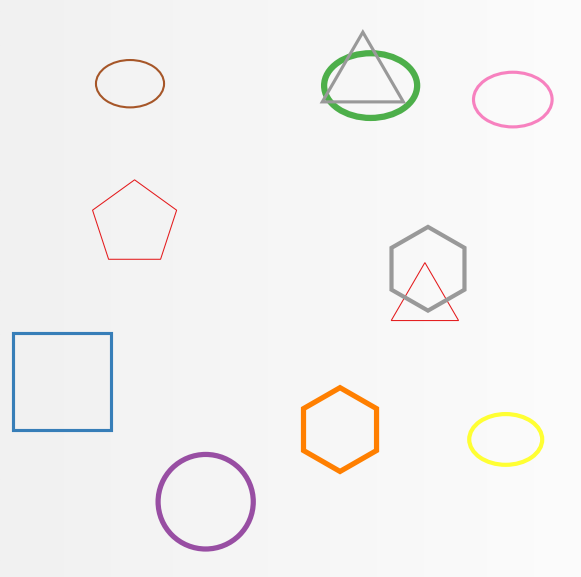[{"shape": "triangle", "thickness": 0.5, "radius": 0.33, "center": [0.731, 0.478]}, {"shape": "pentagon", "thickness": 0.5, "radius": 0.38, "center": [0.232, 0.612]}, {"shape": "square", "thickness": 1.5, "radius": 0.42, "center": [0.106, 0.339]}, {"shape": "oval", "thickness": 3, "radius": 0.4, "center": [0.638, 0.851]}, {"shape": "circle", "thickness": 2.5, "radius": 0.41, "center": [0.354, 0.13]}, {"shape": "hexagon", "thickness": 2.5, "radius": 0.36, "center": [0.585, 0.255]}, {"shape": "oval", "thickness": 2, "radius": 0.31, "center": [0.87, 0.238]}, {"shape": "oval", "thickness": 1, "radius": 0.29, "center": [0.224, 0.854]}, {"shape": "oval", "thickness": 1.5, "radius": 0.34, "center": [0.882, 0.827]}, {"shape": "triangle", "thickness": 1.5, "radius": 0.4, "center": [0.624, 0.863]}, {"shape": "hexagon", "thickness": 2, "radius": 0.36, "center": [0.736, 0.534]}]